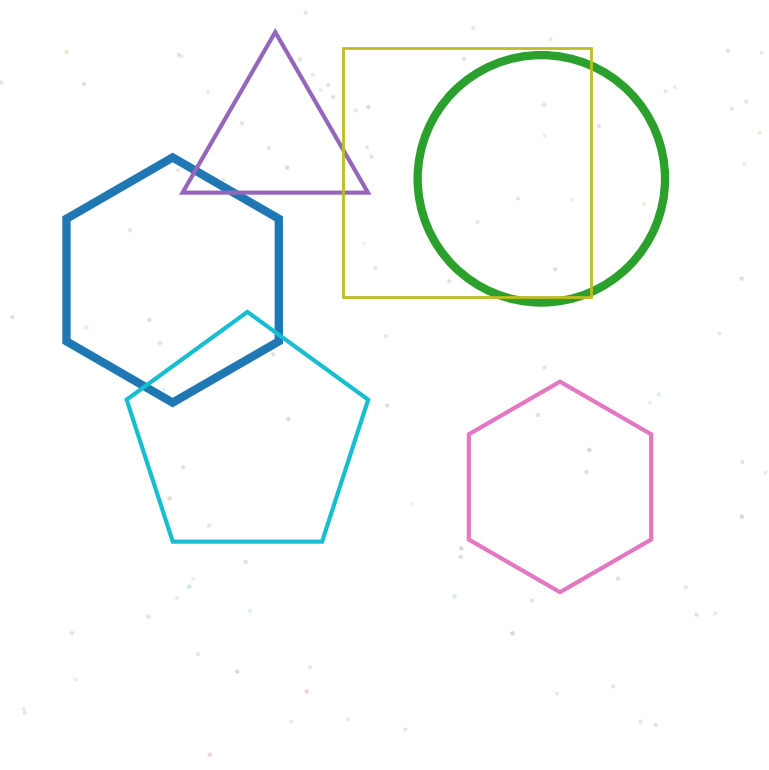[{"shape": "hexagon", "thickness": 3, "radius": 0.8, "center": [0.224, 0.636]}, {"shape": "circle", "thickness": 3, "radius": 0.8, "center": [0.703, 0.768]}, {"shape": "triangle", "thickness": 1.5, "radius": 0.69, "center": [0.357, 0.819]}, {"shape": "hexagon", "thickness": 1.5, "radius": 0.68, "center": [0.727, 0.368]}, {"shape": "square", "thickness": 1, "radius": 0.81, "center": [0.606, 0.776]}, {"shape": "pentagon", "thickness": 1.5, "radius": 0.82, "center": [0.321, 0.43]}]